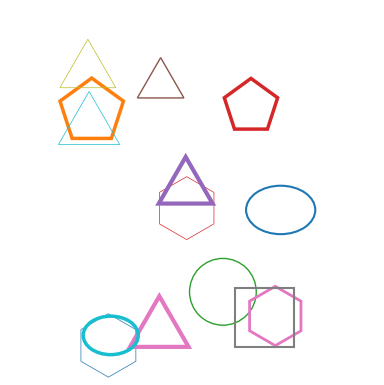[{"shape": "hexagon", "thickness": 0.5, "radius": 0.41, "center": [0.282, 0.103]}, {"shape": "oval", "thickness": 1.5, "radius": 0.45, "center": [0.729, 0.455]}, {"shape": "pentagon", "thickness": 2.5, "radius": 0.43, "center": [0.238, 0.711]}, {"shape": "circle", "thickness": 1, "radius": 0.43, "center": [0.579, 0.242]}, {"shape": "hexagon", "thickness": 0.5, "radius": 0.41, "center": [0.485, 0.459]}, {"shape": "pentagon", "thickness": 2.5, "radius": 0.36, "center": [0.652, 0.724]}, {"shape": "triangle", "thickness": 3, "radius": 0.4, "center": [0.482, 0.512]}, {"shape": "triangle", "thickness": 1, "radius": 0.35, "center": [0.417, 0.781]}, {"shape": "triangle", "thickness": 3, "radius": 0.44, "center": [0.414, 0.143]}, {"shape": "hexagon", "thickness": 2, "radius": 0.39, "center": [0.715, 0.179]}, {"shape": "square", "thickness": 1.5, "radius": 0.38, "center": [0.688, 0.175]}, {"shape": "triangle", "thickness": 0.5, "radius": 0.42, "center": [0.228, 0.814]}, {"shape": "oval", "thickness": 2.5, "radius": 0.36, "center": [0.288, 0.129]}, {"shape": "triangle", "thickness": 0.5, "radius": 0.46, "center": [0.231, 0.67]}]